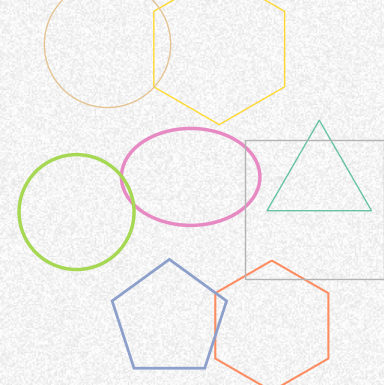[{"shape": "triangle", "thickness": 1, "radius": 0.78, "center": [0.829, 0.531]}, {"shape": "hexagon", "thickness": 1.5, "radius": 0.85, "center": [0.706, 0.154]}, {"shape": "pentagon", "thickness": 2, "radius": 0.78, "center": [0.44, 0.17]}, {"shape": "oval", "thickness": 2.5, "radius": 0.9, "center": [0.495, 0.54]}, {"shape": "circle", "thickness": 2.5, "radius": 0.75, "center": [0.199, 0.449]}, {"shape": "hexagon", "thickness": 1, "radius": 0.98, "center": [0.569, 0.872]}, {"shape": "circle", "thickness": 1, "radius": 0.82, "center": [0.279, 0.885]}, {"shape": "square", "thickness": 1, "radius": 0.9, "center": [0.818, 0.457]}]